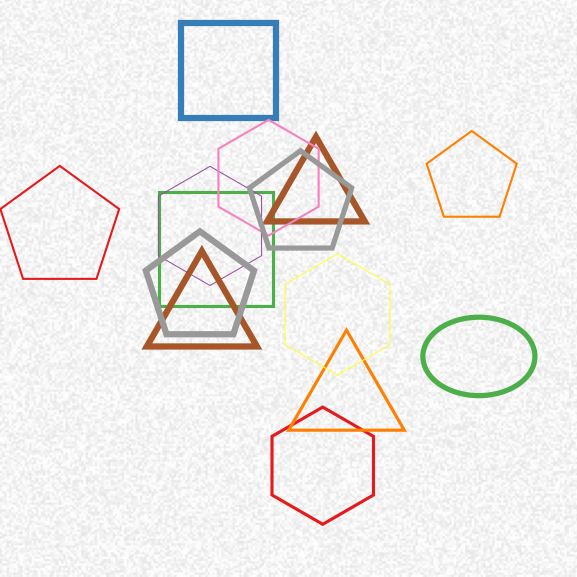[{"shape": "pentagon", "thickness": 1, "radius": 0.54, "center": [0.104, 0.604]}, {"shape": "hexagon", "thickness": 1.5, "radius": 0.51, "center": [0.559, 0.193]}, {"shape": "square", "thickness": 3, "radius": 0.41, "center": [0.396, 0.877]}, {"shape": "square", "thickness": 1.5, "radius": 0.49, "center": [0.374, 0.568]}, {"shape": "oval", "thickness": 2.5, "radius": 0.49, "center": [0.829, 0.382]}, {"shape": "hexagon", "thickness": 0.5, "radius": 0.52, "center": [0.364, 0.608]}, {"shape": "triangle", "thickness": 1.5, "radius": 0.58, "center": [0.6, 0.312]}, {"shape": "pentagon", "thickness": 1, "radius": 0.41, "center": [0.817, 0.69]}, {"shape": "hexagon", "thickness": 0.5, "radius": 0.52, "center": [0.584, 0.455]}, {"shape": "triangle", "thickness": 3, "radius": 0.55, "center": [0.35, 0.454]}, {"shape": "triangle", "thickness": 3, "radius": 0.49, "center": [0.547, 0.665]}, {"shape": "hexagon", "thickness": 1, "radius": 0.5, "center": [0.465, 0.691]}, {"shape": "pentagon", "thickness": 2.5, "radius": 0.47, "center": [0.52, 0.645]}, {"shape": "pentagon", "thickness": 3, "radius": 0.49, "center": [0.346, 0.5]}]